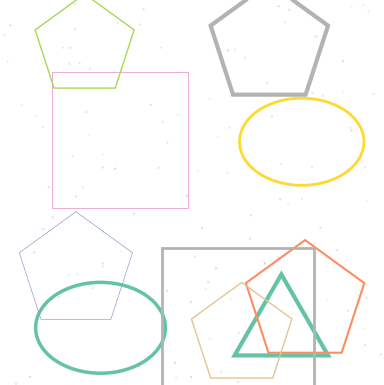[{"shape": "oval", "thickness": 2.5, "radius": 0.84, "center": [0.261, 0.149]}, {"shape": "triangle", "thickness": 3, "radius": 0.7, "center": [0.731, 0.147]}, {"shape": "pentagon", "thickness": 1.5, "radius": 0.81, "center": [0.792, 0.215]}, {"shape": "pentagon", "thickness": 0.5, "radius": 0.77, "center": [0.197, 0.296]}, {"shape": "square", "thickness": 0.5, "radius": 0.88, "center": [0.312, 0.637]}, {"shape": "pentagon", "thickness": 1, "radius": 0.68, "center": [0.22, 0.88]}, {"shape": "oval", "thickness": 2, "radius": 0.81, "center": [0.784, 0.632]}, {"shape": "pentagon", "thickness": 1, "radius": 0.69, "center": [0.628, 0.129]}, {"shape": "pentagon", "thickness": 3, "radius": 0.8, "center": [0.7, 0.884]}, {"shape": "square", "thickness": 2, "radius": 0.99, "center": [0.618, 0.158]}]